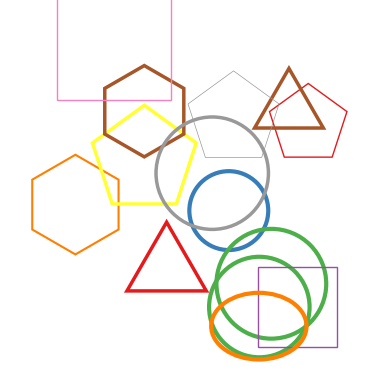[{"shape": "triangle", "thickness": 2.5, "radius": 0.6, "center": [0.433, 0.304]}, {"shape": "pentagon", "thickness": 1, "radius": 0.53, "center": [0.801, 0.677]}, {"shape": "circle", "thickness": 3, "radius": 0.51, "center": [0.594, 0.453]}, {"shape": "circle", "thickness": 3, "radius": 0.71, "center": [0.705, 0.263]}, {"shape": "circle", "thickness": 3, "radius": 0.65, "center": [0.674, 0.203]}, {"shape": "square", "thickness": 1, "radius": 0.52, "center": [0.773, 0.202]}, {"shape": "hexagon", "thickness": 1.5, "radius": 0.65, "center": [0.196, 0.469]}, {"shape": "oval", "thickness": 3, "radius": 0.62, "center": [0.672, 0.153]}, {"shape": "pentagon", "thickness": 2.5, "radius": 0.71, "center": [0.375, 0.585]}, {"shape": "hexagon", "thickness": 2.5, "radius": 0.59, "center": [0.375, 0.711]}, {"shape": "triangle", "thickness": 2.5, "radius": 0.52, "center": [0.751, 0.719]}, {"shape": "square", "thickness": 1, "radius": 0.74, "center": [0.297, 0.888]}, {"shape": "pentagon", "thickness": 0.5, "radius": 0.62, "center": [0.607, 0.692]}, {"shape": "circle", "thickness": 2.5, "radius": 0.73, "center": [0.551, 0.55]}]